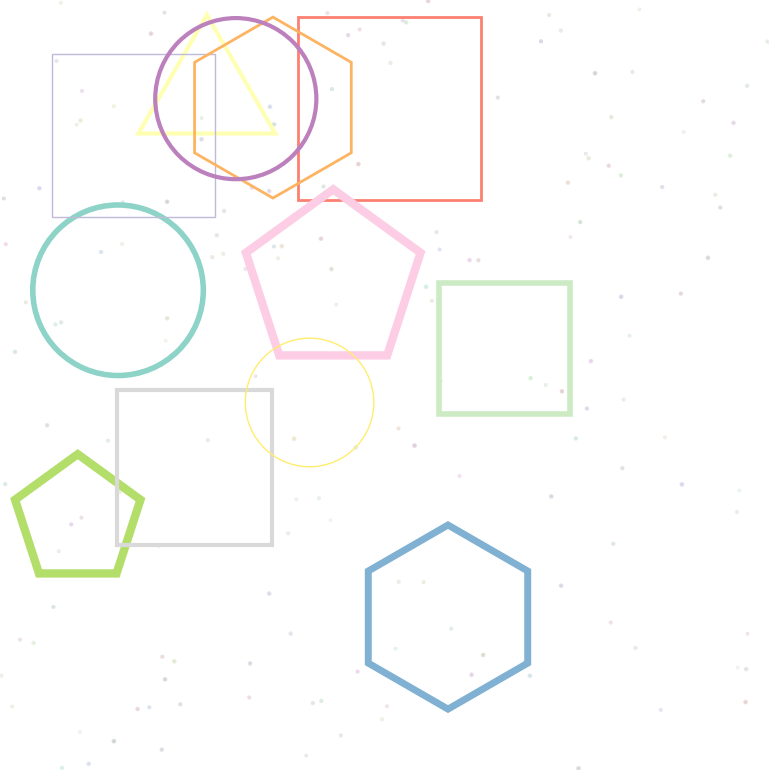[{"shape": "circle", "thickness": 2, "radius": 0.55, "center": [0.153, 0.623]}, {"shape": "triangle", "thickness": 1.5, "radius": 0.51, "center": [0.269, 0.878]}, {"shape": "square", "thickness": 0.5, "radius": 0.53, "center": [0.173, 0.824]}, {"shape": "square", "thickness": 1, "radius": 0.59, "center": [0.506, 0.859]}, {"shape": "hexagon", "thickness": 2.5, "radius": 0.6, "center": [0.582, 0.199]}, {"shape": "hexagon", "thickness": 1, "radius": 0.59, "center": [0.354, 0.86]}, {"shape": "pentagon", "thickness": 3, "radius": 0.43, "center": [0.101, 0.325]}, {"shape": "pentagon", "thickness": 3, "radius": 0.6, "center": [0.433, 0.635]}, {"shape": "square", "thickness": 1.5, "radius": 0.5, "center": [0.252, 0.393]}, {"shape": "circle", "thickness": 1.5, "radius": 0.52, "center": [0.306, 0.872]}, {"shape": "square", "thickness": 2, "radius": 0.43, "center": [0.655, 0.548]}, {"shape": "circle", "thickness": 0.5, "radius": 0.42, "center": [0.402, 0.477]}]